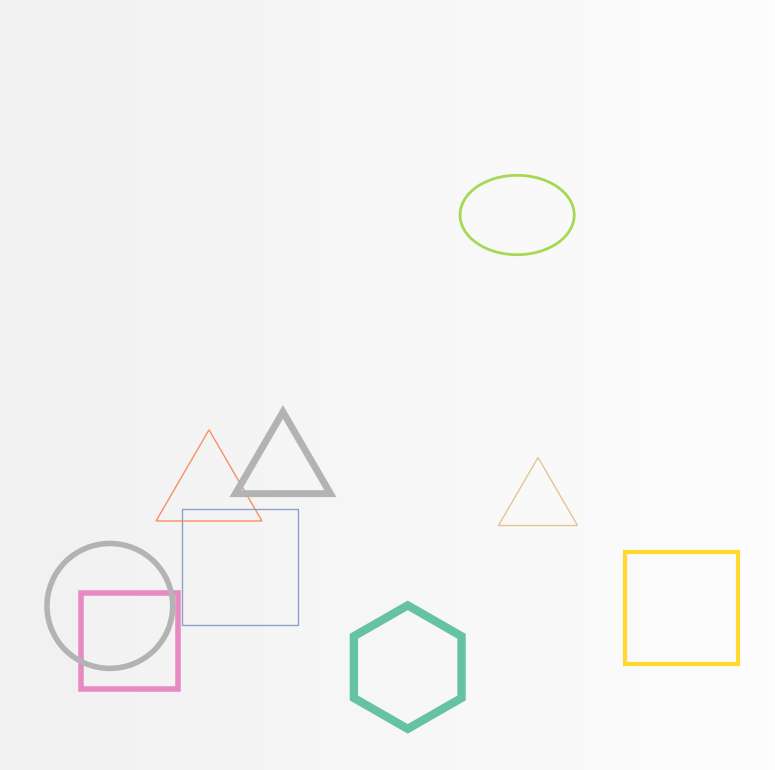[{"shape": "hexagon", "thickness": 3, "radius": 0.4, "center": [0.526, 0.134]}, {"shape": "triangle", "thickness": 0.5, "radius": 0.39, "center": [0.27, 0.363]}, {"shape": "square", "thickness": 0.5, "radius": 0.38, "center": [0.31, 0.263]}, {"shape": "square", "thickness": 2, "radius": 0.31, "center": [0.167, 0.167]}, {"shape": "oval", "thickness": 1, "radius": 0.37, "center": [0.667, 0.721]}, {"shape": "square", "thickness": 1.5, "radius": 0.36, "center": [0.88, 0.211]}, {"shape": "triangle", "thickness": 0.5, "radius": 0.29, "center": [0.694, 0.347]}, {"shape": "circle", "thickness": 2, "radius": 0.41, "center": [0.142, 0.213]}, {"shape": "triangle", "thickness": 2.5, "radius": 0.35, "center": [0.365, 0.394]}]